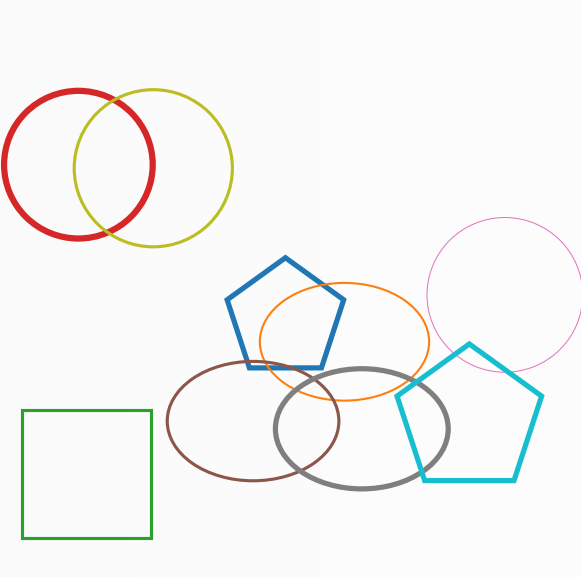[{"shape": "pentagon", "thickness": 2.5, "radius": 0.53, "center": [0.491, 0.447]}, {"shape": "oval", "thickness": 1, "radius": 0.73, "center": [0.593, 0.407]}, {"shape": "square", "thickness": 1.5, "radius": 0.56, "center": [0.148, 0.178]}, {"shape": "circle", "thickness": 3, "radius": 0.64, "center": [0.135, 0.714]}, {"shape": "oval", "thickness": 1.5, "radius": 0.74, "center": [0.435, 0.27]}, {"shape": "circle", "thickness": 0.5, "radius": 0.67, "center": [0.869, 0.489]}, {"shape": "oval", "thickness": 2.5, "radius": 0.74, "center": [0.622, 0.257]}, {"shape": "circle", "thickness": 1.5, "radius": 0.68, "center": [0.264, 0.708]}, {"shape": "pentagon", "thickness": 2.5, "radius": 0.65, "center": [0.807, 0.273]}]